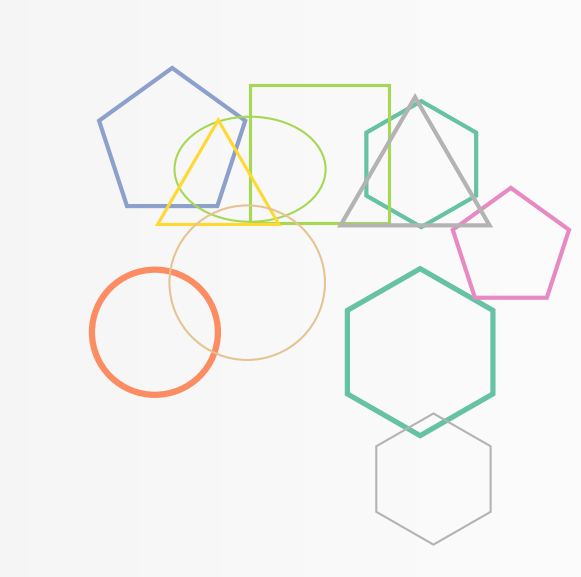[{"shape": "hexagon", "thickness": 2, "radius": 0.55, "center": [0.725, 0.715]}, {"shape": "hexagon", "thickness": 2.5, "radius": 0.72, "center": [0.723, 0.389]}, {"shape": "circle", "thickness": 3, "radius": 0.54, "center": [0.267, 0.424]}, {"shape": "pentagon", "thickness": 2, "radius": 0.66, "center": [0.296, 0.749]}, {"shape": "pentagon", "thickness": 2, "radius": 0.53, "center": [0.879, 0.569]}, {"shape": "oval", "thickness": 1, "radius": 0.65, "center": [0.43, 0.706]}, {"shape": "square", "thickness": 1.5, "radius": 0.6, "center": [0.55, 0.732]}, {"shape": "triangle", "thickness": 1.5, "radius": 0.6, "center": [0.376, 0.671]}, {"shape": "circle", "thickness": 1, "radius": 0.67, "center": [0.425, 0.51]}, {"shape": "hexagon", "thickness": 1, "radius": 0.57, "center": [0.746, 0.17]}, {"shape": "triangle", "thickness": 2, "radius": 0.74, "center": [0.714, 0.683]}]